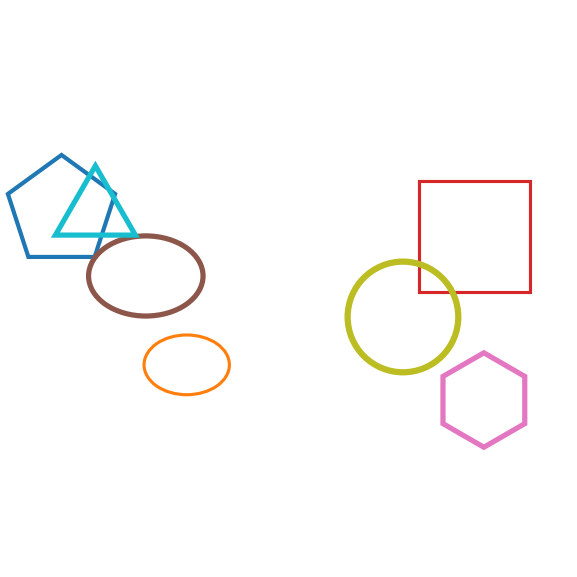[{"shape": "pentagon", "thickness": 2, "radius": 0.49, "center": [0.107, 0.633]}, {"shape": "oval", "thickness": 1.5, "radius": 0.37, "center": [0.323, 0.367]}, {"shape": "square", "thickness": 1.5, "radius": 0.48, "center": [0.821, 0.589]}, {"shape": "oval", "thickness": 2.5, "radius": 0.5, "center": [0.252, 0.521]}, {"shape": "hexagon", "thickness": 2.5, "radius": 0.41, "center": [0.838, 0.306]}, {"shape": "circle", "thickness": 3, "radius": 0.48, "center": [0.698, 0.45]}, {"shape": "triangle", "thickness": 2.5, "radius": 0.4, "center": [0.165, 0.632]}]